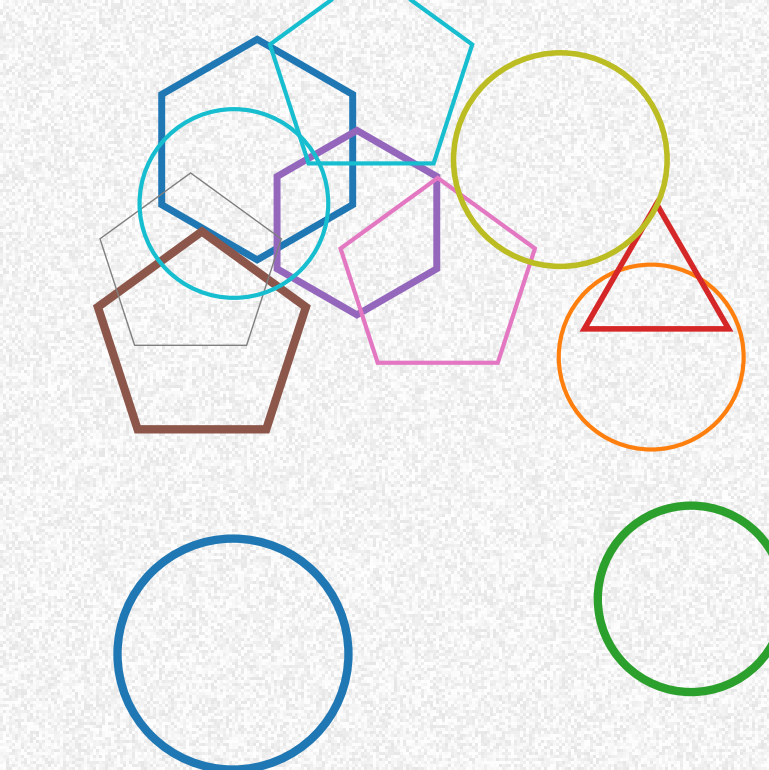[{"shape": "circle", "thickness": 3, "radius": 0.75, "center": [0.303, 0.151]}, {"shape": "hexagon", "thickness": 2.5, "radius": 0.72, "center": [0.334, 0.806]}, {"shape": "circle", "thickness": 1.5, "radius": 0.6, "center": [0.846, 0.536]}, {"shape": "circle", "thickness": 3, "radius": 0.61, "center": [0.897, 0.222]}, {"shape": "triangle", "thickness": 2, "radius": 0.54, "center": [0.853, 0.627]}, {"shape": "hexagon", "thickness": 2.5, "radius": 0.6, "center": [0.464, 0.711]}, {"shape": "pentagon", "thickness": 3, "radius": 0.71, "center": [0.262, 0.557]}, {"shape": "pentagon", "thickness": 1.5, "radius": 0.66, "center": [0.568, 0.636]}, {"shape": "pentagon", "thickness": 0.5, "radius": 0.62, "center": [0.248, 0.652]}, {"shape": "circle", "thickness": 2, "radius": 0.69, "center": [0.728, 0.793]}, {"shape": "circle", "thickness": 1.5, "radius": 0.61, "center": [0.304, 0.736]}, {"shape": "pentagon", "thickness": 1.5, "radius": 0.69, "center": [0.482, 0.9]}]